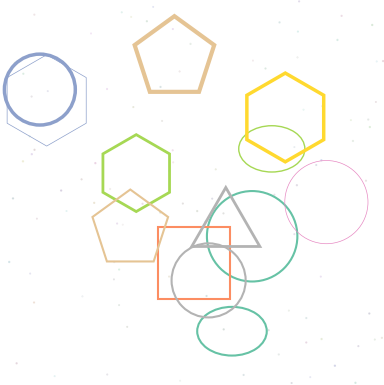[{"shape": "circle", "thickness": 1.5, "radius": 0.59, "center": [0.655, 0.386]}, {"shape": "oval", "thickness": 1.5, "radius": 0.45, "center": [0.603, 0.14]}, {"shape": "square", "thickness": 1.5, "radius": 0.47, "center": [0.504, 0.317]}, {"shape": "hexagon", "thickness": 0.5, "radius": 0.59, "center": [0.121, 0.739]}, {"shape": "circle", "thickness": 2.5, "radius": 0.46, "center": [0.104, 0.767]}, {"shape": "circle", "thickness": 0.5, "radius": 0.54, "center": [0.848, 0.475]}, {"shape": "hexagon", "thickness": 2, "radius": 0.5, "center": [0.354, 0.55]}, {"shape": "oval", "thickness": 1, "radius": 0.43, "center": [0.706, 0.613]}, {"shape": "hexagon", "thickness": 2.5, "radius": 0.58, "center": [0.741, 0.695]}, {"shape": "pentagon", "thickness": 1.5, "radius": 0.52, "center": [0.338, 0.404]}, {"shape": "pentagon", "thickness": 3, "radius": 0.54, "center": [0.453, 0.849]}, {"shape": "circle", "thickness": 1.5, "radius": 0.48, "center": [0.542, 0.272]}, {"shape": "triangle", "thickness": 2, "radius": 0.51, "center": [0.586, 0.411]}]